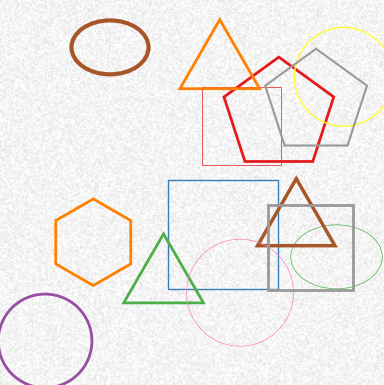[{"shape": "square", "thickness": 0.5, "radius": 0.51, "center": [0.627, 0.672]}, {"shape": "pentagon", "thickness": 2, "radius": 0.75, "center": [0.724, 0.702]}, {"shape": "square", "thickness": 1, "radius": 0.71, "center": [0.579, 0.391]}, {"shape": "triangle", "thickness": 2, "radius": 0.6, "center": [0.425, 0.273]}, {"shape": "oval", "thickness": 0.5, "radius": 0.59, "center": [0.874, 0.333]}, {"shape": "circle", "thickness": 2, "radius": 0.61, "center": [0.117, 0.114]}, {"shape": "triangle", "thickness": 2, "radius": 0.6, "center": [0.571, 0.829]}, {"shape": "hexagon", "thickness": 2, "radius": 0.56, "center": [0.242, 0.371]}, {"shape": "circle", "thickness": 1, "radius": 0.64, "center": [0.893, 0.8]}, {"shape": "triangle", "thickness": 2.5, "radius": 0.58, "center": [0.77, 0.42]}, {"shape": "oval", "thickness": 3, "radius": 0.5, "center": [0.286, 0.877]}, {"shape": "circle", "thickness": 0.5, "radius": 0.69, "center": [0.624, 0.24]}, {"shape": "square", "thickness": 2, "radius": 0.55, "center": [0.806, 0.357]}, {"shape": "pentagon", "thickness": 1.5, "radius": 0.69, "center": [0.821, 0.734]}]